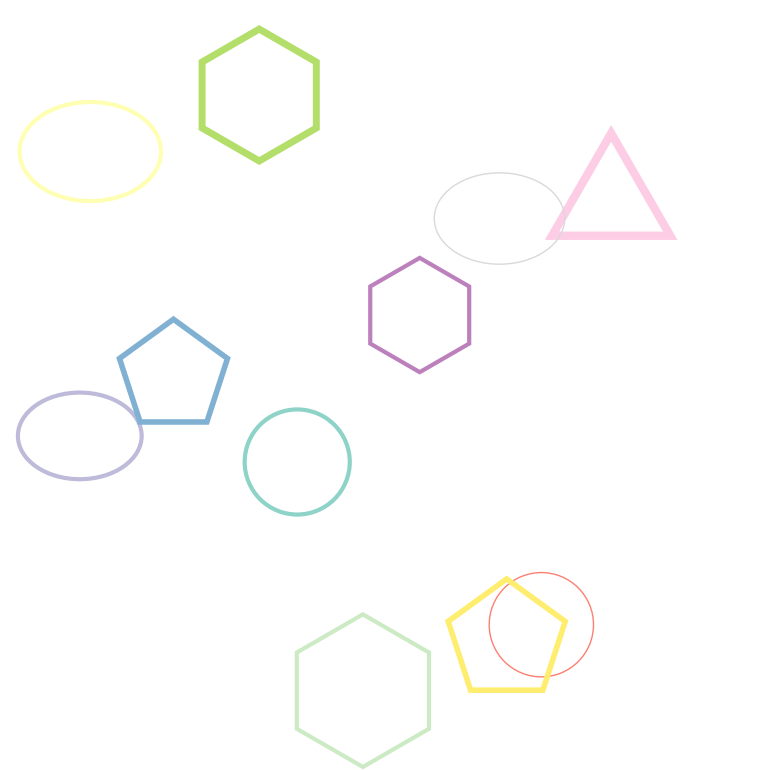[{"shape": "circle", "thickness": 1.5, "radius": 0.34, "center": [0.386, 0.4]}, {"shape": "oval", "thickness": 1.5, "radius": 0.46, "center": [0.117, 0.803]}, {"shape": "oval", "thickness": 1.5, "radius": 0.4, "center": [0.104, 0.434]}, {"shape": "circle", "thickness": 0.5, "radius": 0.34, "center": [0.703, 0.189]}, {"shape": "pentagon", "thickness": 2, "radius": 0.37, "center": [0.225, 0.512]}, {"shape": "hexagon", "thickness": 2.5, "radius": 0.43, "center": [0.337, 0.877]}, {"shape": "triangle", "thickness": 3, "radius": 0.44, "center": [0.794, 0.738]}, {"shape": "oval", "thickness": 0.5, "radius": 0.42, "center": [0.649, 0.716]}, {"shape": "hexagon", "thickness": 1.5, "radius": 0.37, "center": [0.545, 0.591]}, {"shape": "hexagon", "thickness": 1.5, "radius": 0.5, "center": [0.471, 0.103]}, {"shape": "pentagon", "thickness": 2, "radius": 0.4, "center": [0.658, 0.168]}]